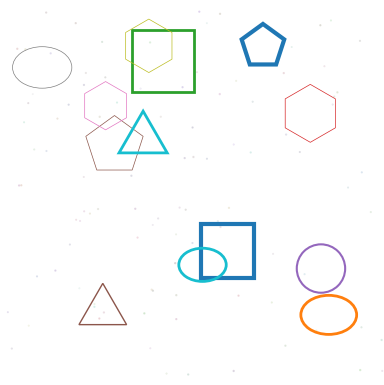[{"shape": "pentagon", "thickness": 3, "radius": 0.29, "center": [0.683, 0.88]}, {"shape": "square", "thickness": 3, "radius": 0.35, "center": [0.591, 0.348]}, {"shape": "oval", "thickness": 2, "radius": 0.36, "center": [0.854, 0.182]}, {"shape": "square", "thickness": 2, "radius": 0.4, "center": [0.423, 0.841]}, {"shape": "hexagon", "thickness": 0.5, "radius": 0.38, "center": [0.806, 0.706]}, {"shape": "circle", "thickness": 1.5, "radius": 0.31, "center": [0.834, 0.303]}, {"shape": "triangle", "thickness": 1, "radius": 0.36, "center": [0.267, 0.192]}, {"shape": "pentagon", "thickness": 0.5, "radius": 0.39, "center": [0.297, 0.622]}, {"shape": "hexagon", "thickness": 0.5, "radius": 0.31, "center": [0.274, 0.725]}, {"shape": "oval", "thickness": 0.5, "radius": 0.38, "center": [0.11, 0.825]}, {"shape": "hexagon", "thickness": 0.5, "radius": 0.35, "center": [0.387, 0.881]}, {"shape": "triangle", "thickness": 2, "radius": 0.36, "center": [0.372, 0.639]}, {"shape": "oval", "thickness": 2, "radius": 0.31, "center": [0.526, 0.312]}]